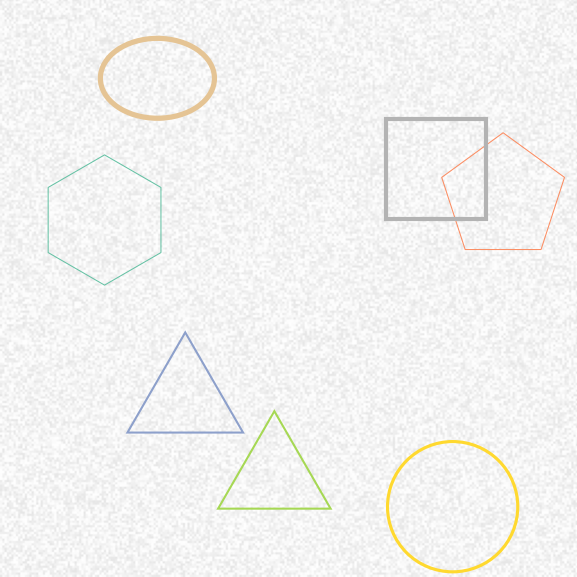[{"shape": "hexagon", "thickness": 0.5, "radius": 0.56, "center": [0.181, 0.618]}, {"shape": "pentagon", "thickness": 0.5, "radius": 0.56, "center": [0.871, 0.657]}, {"shape": "triangle", "thickness": 1, "radius": 0.58, "center": [0.321, 0.308]}, {"shape": "triangle", "thickness": 1, "radius": 0.56, "center": [0.475, 0.175]}, {"shape": "circle", "thickness": 1.5, "radius": 0.56, "center": [0.784, 0.122]}, {"shape": "oval", "thickness": 2.5, "radius": 0.49, "center": [0.273, 0.864]}, {"shape": "square", "thickness": 2, "radius": 0.43, "center": [0.755, 0.707]}]